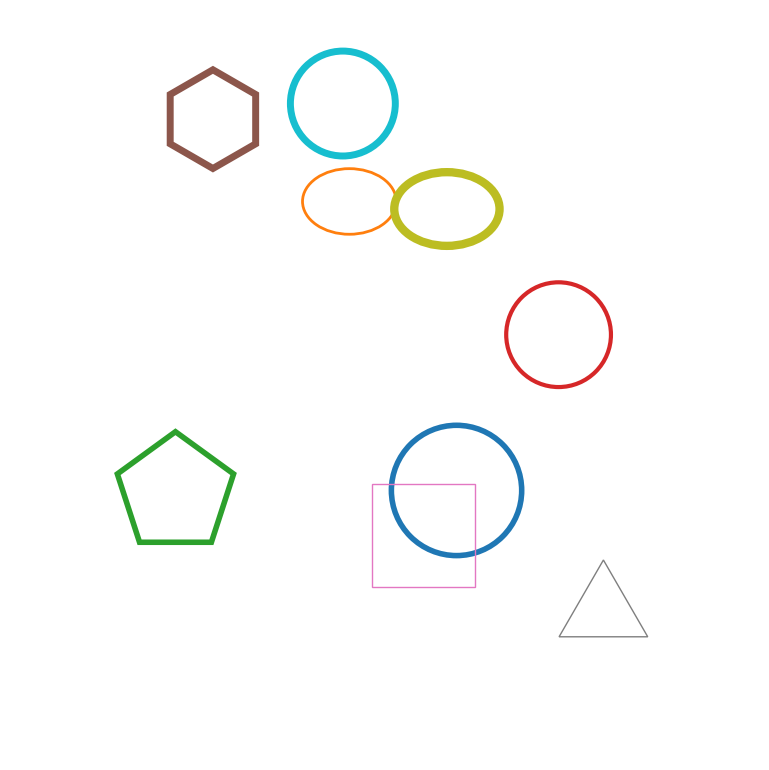[{"shape": "circle", "thickness": 2, "radius": 0.42, "center": [0.593, 0.363]}, {"shape": "oval", "thickness": 1, "radius": 0.3, "center": [0.454, 0.738]}, {"shape": "pentagon", "thickness": 2, "radius": 0.4, "center": [0.228, 0.36]}, {"shape": "circle", "thickness": 1.5, "radius": 0.34, "center": [0.725, 0.565]}, {"shape": "hexagon", "thickness": 2.5, "radius": 0.32, "center": [0.277, 0.845]}, {"shape": "square", "thickness": 0.5, "radius": 0.34, "center": [0.55, 0.305]}, {"shape": "triangle", "thickness": 0.5, "radius": 0.33, "center": [0.784, 0.206]}, {"shape": "oval", "thickness": 3, "radius": 0.34, "center": [0.58, 0.729]}, {"shape": "circle", "thickness": 2.5, "radius": 0.34, "center": [0.445, 0.866]}]